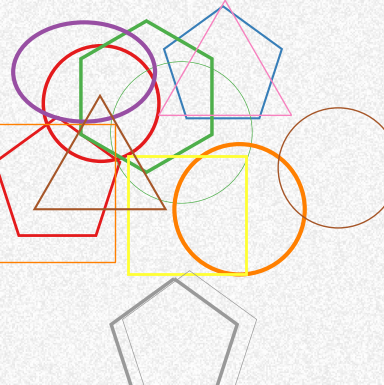[{"shape": "circle", "thickness": 2.5, "radius": 0.75, "center": [0.263, 0.731]}, {"shape": "pentagon", "thickness": 2, "radius": 0.85, "center": [0.149, 0.526]}, {"shape": "pentagon", "thickness": 1.5, "radius": 0.8, "center": [0.579, 0.823]}, {"shape": "hexagon", "thickness": 2.5, "radius": 0.98, "center": [0.38, 0.749]}, {"shape": "circle", "thickness": 0.5, "radius": 0.92, "center": [0.471, 0.656]}, {"shape": "oval", "thickness": 3, "radius": 0.92, "center": [0.218, 0.813]}, {"shape": "square", "thickness": 1, "radius": 0.9, "center": [0.121, 0.499]}, {"shape": "circle", "thickness": 3, "radius": 0.85, "center": [0.622, 0.456]}, {"shape": "square", "thickness": 2, "radius": 0.77, "center": [0.486, 0.442]}, {"shape": "circle", "thickness": 1, "radius": 0.78, "center": [0.878, 0.564]}, {"shape": "triangle", "thickness": 1.5, "radius": 0.98, "center": [0.26, 0.555]}, {"shape": "triangle", "thickness": 1, "radius": 1.0, "center": [0.585, 0.8]}, {"shape": "pentagon", "thickness": 0.5, "radius": 0.92, "center": [0.492, 0.114]}, {"shape": "pentagon", "thickness": 2.5, "radius": 0.86, "center": [0.452, 0.104]}]